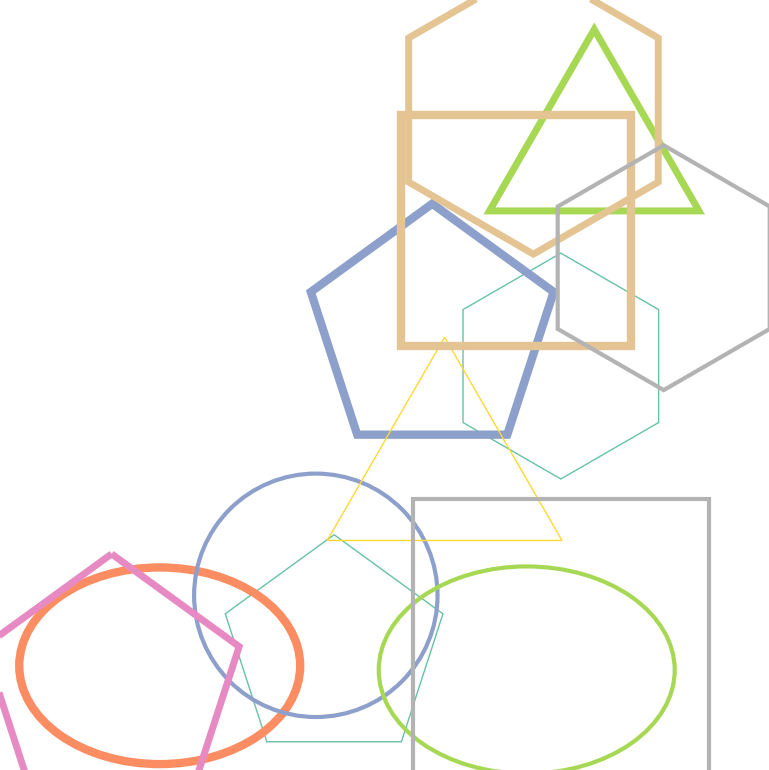[{"shape": "hexagon", "thickness": 0.5, "radius": 0.73, "center": [0.728, 0.525]}, {"shape": "pentagon", "thickness": 0.5, "radius": 0.74, "center": [0.434, 0.157]}, {"shape": "oval", "thickness": 3, "radius": 0.91, "center": [0.207, 0.135]}, {"shape": "pentagon", "thickness": 3, "radius": 0.83, "center": [0.561, 0.57]}, {"shape": "circle", "thickness": 1.5, "radius": 0.79, "center": [0.41, 0.227]}, {"shape": "pentagon", "thickness": 2.5, "radius": 0.87, "center": [0.145, 0.106]}, {"shape": "triangle", "thickness": 2.5, "radius": 0.79, "center": [0.772, 0.805]}, {"shape": "oval", "thickness": 1.5, "radius": 0.96, "center": [0.684, 0.13]}, {"shape": "triangle", "thickness": 0.5, "radius": 0.88, "center": [0.577, 0.386]}, {"shape": "hexagon", "thickness": 2.5, "radius": 0.94, "center": [0.693, 0.857]}, {"shape": "square", "thickness": 3, "radius": 0.75, "center": [0.67, 0.7]}, {"shape": "square", "thickness": 1.5, "radius": 0.96, "center": [0.729, 0.159]}, {"shape": "hexagon", "thickness": 1.5, "radius": 0.79, "center": [0.862, 0.652]}]